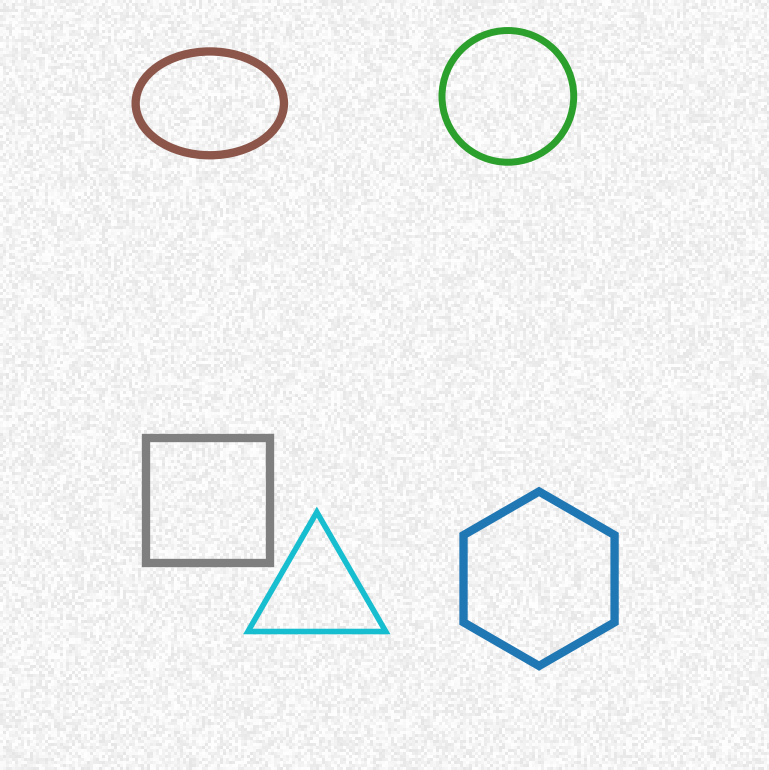[{"shape": "hexagon", "thickness": 3, "radius": 0.57, "center": [0.7, 0.248]}, {"shape": "circle", "thickness": 2.5, "radius": 0.43, "center": [0.66, 0.875]}, {"shape": "oval", "thickness": 3, "radius": 0.48, "center": [0.272, 0.866]}, {"shape": "square", "thickness": 3, "radius": 0.4, "center": [0.271, 0.35]}, {"shape": "triangle", "thickness": 2, "radius": 0.52, "center": [0.411, 0.232]}]